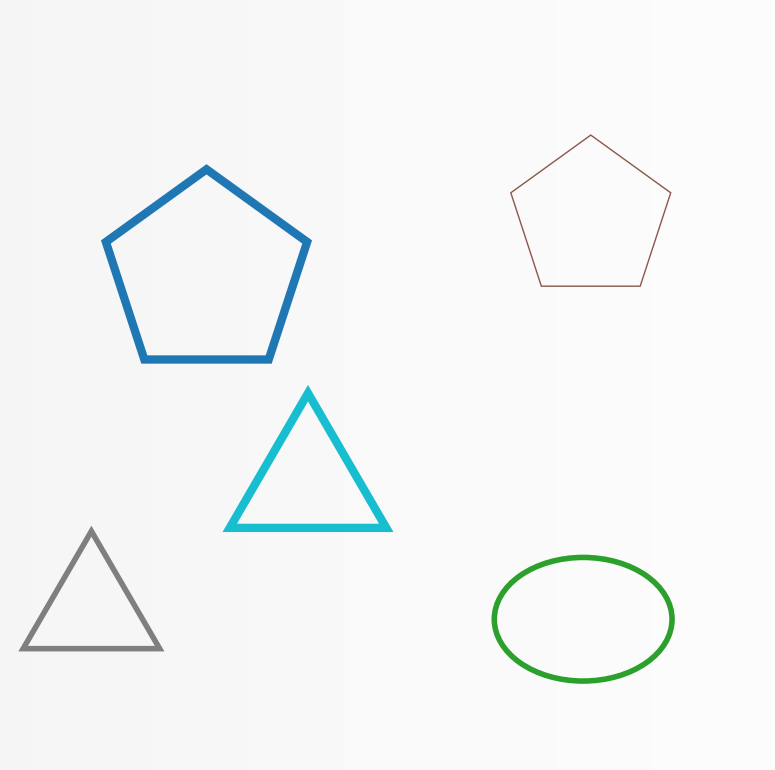[{"shape": "pentagon", "thickness": 3, "radius": 0.68, "center": [0.266, 0.644]}, {"shape": "oval", "thickness": 2, "radius": 0.57, "center": [0.752, 0.196]}, {"shape": "pentagon", "thickness": 0.5, "radius": 0.54, "center": [0.762, 0.716]}, {"shape": "triangle", "thickness": 2, "radius": 0.51, "center": [0.118, 0.208]}, {"shape": "triangle", "thickness": 3, "radius": 0.58, "center": [0.397, 0.373]}]